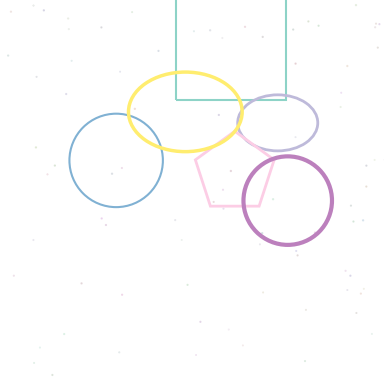[{"shape": "square", "thickness": 1.5, "radius": 0.71, "center": [0.599, 0.882]}, {"shape": "oval", "thickness": 2, "radius": 0.52, "center": [0.721, 0.681]}, {"shape": "circle", "thickness": 1.5, "radius": 0.61, "center": [0.302, 0.583]}, {"shape": "pentagon", "thickness": 2, "radius": 0.54, "center": [0.61, 0.552]}, {"shape": "circle", "thickness": 3, "radius": 0.57, "center": [0.747, 0.479]}, {"shape": "oval", "thickness": 2.5, "radius": 0.74, "center": [0.481, 0.709]}]